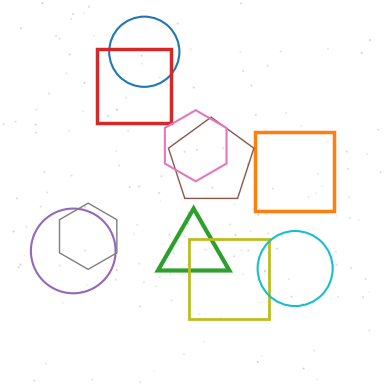[{"shape": "circle", "thickness": 1.5, "radius": 0.46, "center": [0.375, 0.866]}, {"shape": "square", "thickness": 2.5, "radius": 0.52, "center": [0.765, 0.555]}, {"shape": "triangle", "thickness": 3, "radius": 0.54, "center": [0.503, 0.351]}, {"shape": "square", "thickness": 2.5, "radius": 0.48, "center": [0.348, 0.776]}, {"shape": "circle", "thickness": 1.5, "radius": 0.55, "center": [0.19, 0.348]}, {"shape": "pentagon", "thickness": 1, "radius": 0.58, "center": [0.549, 0.579]}, {"shape": "hexagon", "thickness": 1.5, "radius": 0.46, "center": [0.508, 0.621]}, {"shape": "hexagon", "thickness": 1, "radius": 0.43, "center": [0.229, 0.386]}, {"shape": "square", "thickness": 2, "radius": 0.52, "center": [0.594, 0.275]}, {"shape": "circle", "thickness": 1.5, "radius": 0.49, "center": [0.767, 0.302]}]